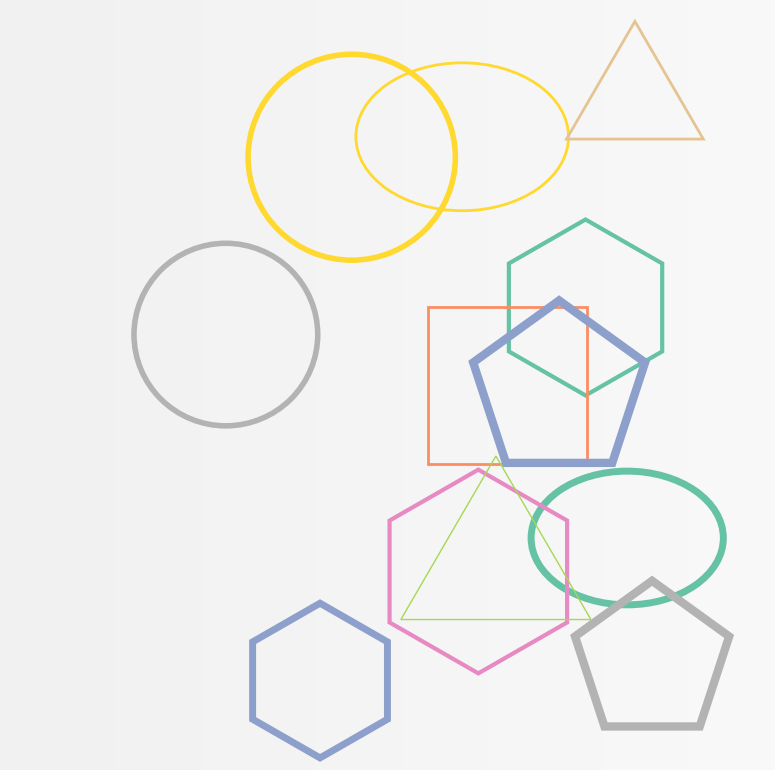[{"shape": "oval", "thickness": 2.5, "radius": 0.62, "center": [0.809, 0.301]}, {"shape": "hexagon", "thickness": 1.5, "radius": 0.57, "center": [0.756, 0.601]}, {"shape": "square", "thickness": 1, "radius": 0.51, "center": [0.655, 0.499]}, {"shape": "hexagon", "thickness": 2.5, "radius": 0.5, "center": [0.413, 0.116]}, {"shape": "pentagon", "thickness": 3, "radius": 0.58, "center": [0.721, 0.493]}, {"shape": "hexagon", "thickness": 1.5, "radius": 0.66, "center": [0.617, 0.258]}, {"shape": "triangle", "thickness": 0.5, "radius": 0.71, "center": [0.64, 0.266]}, {"shape": "circle", "thickness": 2, "radius": 0.67, "center": [0.454, 0.796]}, {"shape": "oval", "thickness": 1, "radius": 0.69, "center": [0.596, 0.822]}, {"shape": "triangle", "thickness": 1, "radius": 0.51, "center": [0.819, 0.87]}, {"shape": "pentagon", "thickness": 3, "radius": 0.52, "center": [0.841, 0.141]}, {"shape": "circle", "thickness": 2, "radius": 0.59, "center": [0.291, 0.566]}]